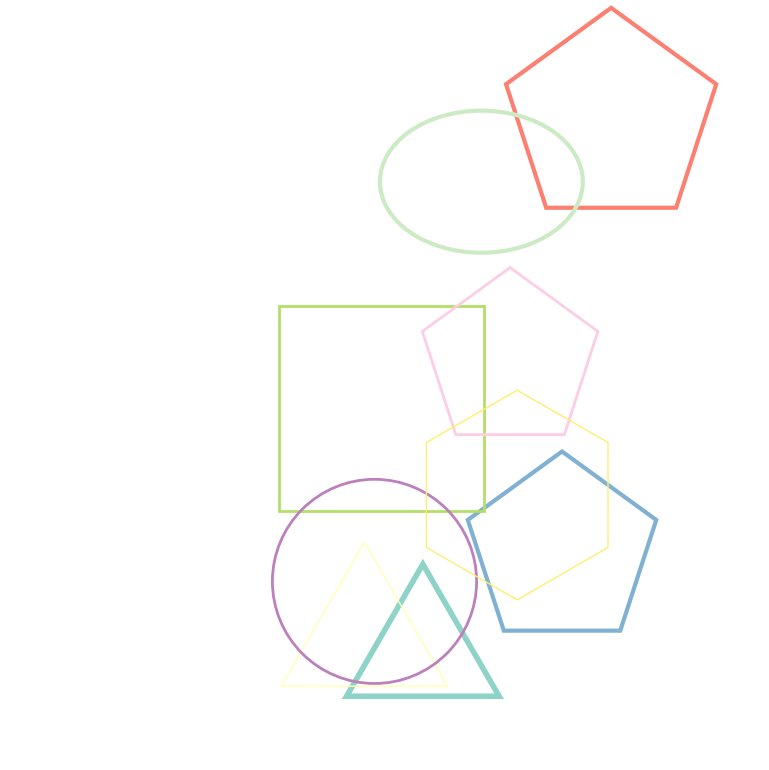[{"shape": "triangle", "thickness": 2, "radius": 0.57, "center": [0.549, 0.153]}, {"shape": "triangle", "thickness": 0.5, "radius": 0.62, "center": [0.473, 0.171]}, {"shape": "pentagon", "thickness": 1.5, "radius": 0.72, "center": [0.794, 0.846]}, {"shape": "pentagon", "thickness": 1.5, "radius": 0.64, "center": [0.73, 0.285]}, {"shape": "square", "thickness": 1, "radius": 0.67, "center": [0.496, 0.469]}, {"shape": "pentagon", "thickness": 1, "radius": 0.6, "center": [0.662, 0.533]}, {"shape": "circle", "thickness": 1, "radius": 0.66, "center": [0.486, 0.245]}, {"shape": "oval", "thickness": 1.5, "radius": 0.66, "center": [0.625, 0.764]}, {"shape": "hexagon", "thickness": 0.5, "radius": 0.68, "center": [0.672, 0.357]}]